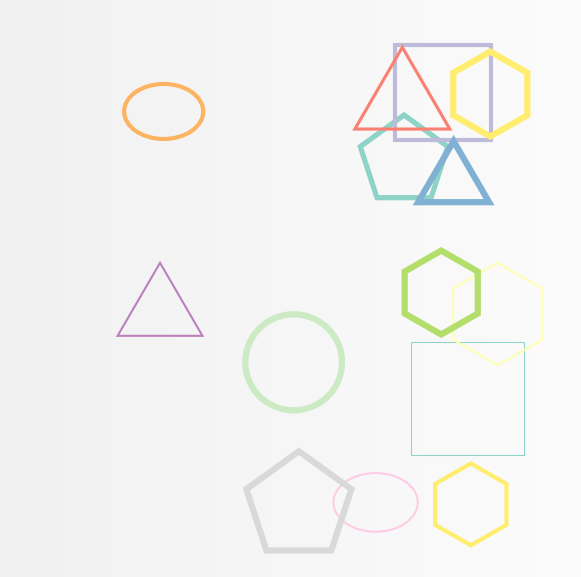[{"shape": "pentagon", "thickness": 2.5, "radius": 0.4, "center": [0.695, 0.721]}, {"shape": "square", "thickness": 0.5, "radius": 0.49, "center": [0.805, 0.309]}, {"shape": "hexagon", "thickness": 1, "radius": 0.44, "center": [0.856, 0.455]}, {"shape": "square", "thickness": 2, "radius": 0.41, "center": [0.762, 0.839]}, {"shape": "triangle", "thickness": 1.5, "radius": 0.47, "center": [0.692, 0.823]}, {"shape": "triangle", "thickness": 3, "radius": 0.35, "center": [0.78, 0.684]}, {"shape": "oval", "thickness": 2, "radius": 0.34, "center": [0.282, 0.806]}, {"shape": "hexagon", "thickness": 3, "radius": 0.36, "center": [0.759, 0.493]}, {"shape": "oval", "thickness": 1, "radius": 0.36, "center": [0.646, 0.129]}, {"shape": "pentagon", "thickness": 3, "radius": 0.47, "center": [0.514, 0.123]}, {"shape": "triangle", "thickness": 1, "radius": 0.42, "center": [0.275, 0.46]}, {"shape": "circle", "thickness": 3, "radius": 0.42, "center": [0.505, 0.372]}, {"shape": "hexagon", "thickness": 3, "radius": 0.37, "center": [0.844, 0.836]}, {"shape": "hexagon", "thickness": 2, "radius": 0.35, "center": [0.81, 0.126]}]